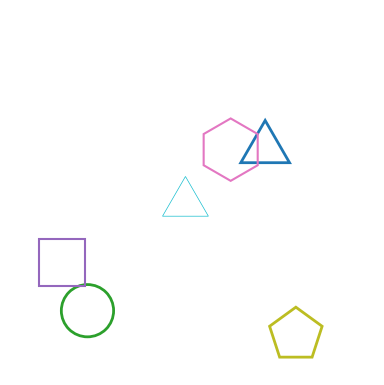[{"shape": "triangle", "thickness": 2, "radius": 0.37, "center": [0.689, 0.614]}, {"shape": "circle", "thickness": 2, "radius": 0.34, "center": [0.227, 0.193]}, {"shape": "square", "thickness": 1.5, "radius": 0.3, "center": [0.161, 0.318]}, {"shape": "hexagon", "thickness": 1.5, "radius": 0.41, "center": [0.599, 0.611]}, {"shape": "pentagon", "thickness": 2, "radius": 0.36, "center": [0.768, 0.13]}, {"shape": "triangle", "thickness": 0.5, "radius": 0.34, "center": [0.482, 0.473]}]